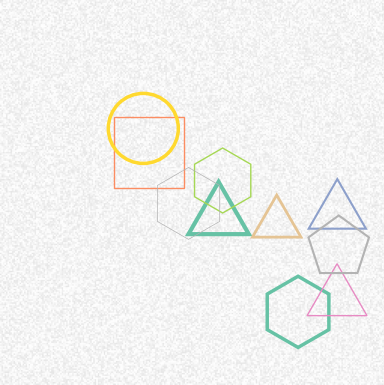[{"shape": "triangle", "thickness": 3, "radius": 0.45, "center": [0.568, 0.437]}, {"shape": "hexagon", "thickness": 2.5, "radius": 0.46, "center": [0.774, 0.19]}, {"shape": "square", "thickness": 1, "radius": 0.46, "center": [0.387, 0.603]}, {"shape": "triangle", "thickness": 1.5, "radius": 0.43, "center": [0.876, 0.449]}, {"shape": "triangle", "thickness": 1, "radius": 0.45, "center": [0.875, 0.225]}, {"shape": "hexagon", "thickness": 1, "radius": 0.42, "center": [0.578, 0.531]}, {"shape": "circle", "thickness": 2.5, "radius": 0.45, "center": [0.372, 0.666]}, {"shape": "triangle", "thickness": 2, "radius": 0.36, "center": [0.719, 0.42]}, {"shape": "pentagon", "thickness": 1.5, "radius": 0.41, "center": [0.88, 0.358]}, {"shape": "hexagon", "thickness": 0.5, "radius": 0.47, "center": [0.49, 0.472]}]